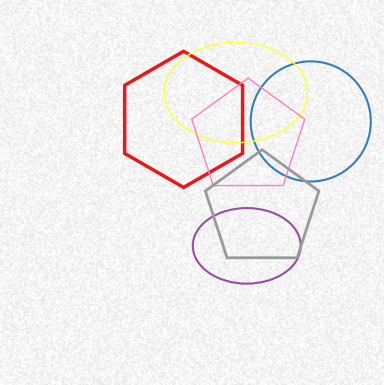[{"shape": "hexagon", "thickness": 2.5, "radius": 0.88, "center": [0.477, 0.69]}, {"shape": "circle", "thickness": 1.5, "radius": 0.78, "center": [0.807, 0.685]}, {"shape": "oval", "thickness": 1.5, "radius": 0.7, "center": [0.641, 0.361]}, {"shape": "oval", "thickness": 1, "radius": 0.93, "center": [0.613, 0.76]}, {"shape": "pentagon", "thickness": 1, "radius": 0.77, "center": [0.645, 0.643]}, {"shape": "pentagon", "thickness": 2, "radius": 0.78, "center": [0.681, 0.456]}]